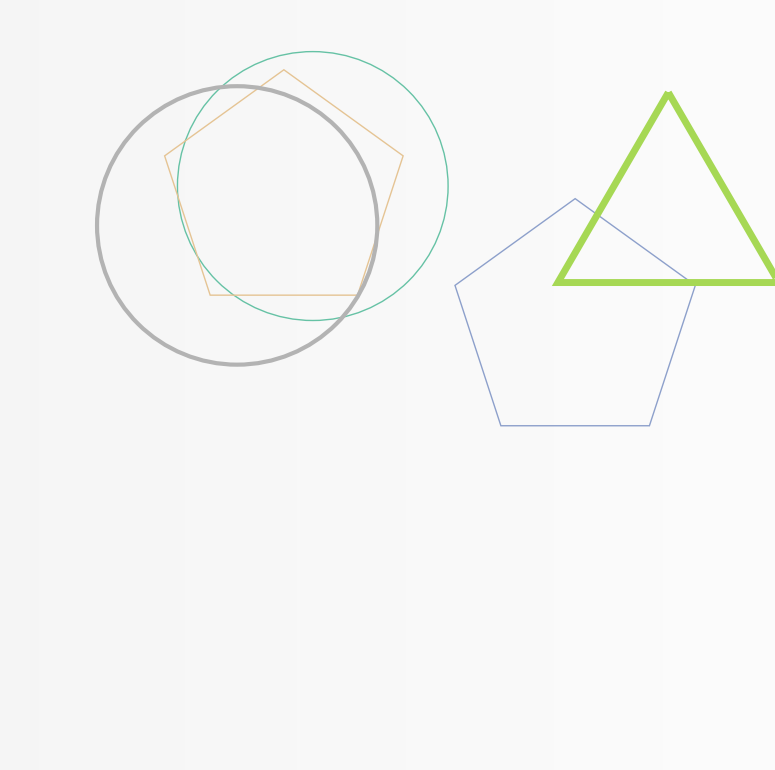[{"shape": "circle", "thickness": 0.5, "radius": 0.87, "center": [0.404, 0.758]}, {"shape": "pentagon", "thickness": 0.5, "radius": 0.82, "center": [0.742, 0.579]}, {"shape": "triangle", "thickness": 2.5, "radius": 0.82, "center": [0.862, 0.715]}, {"shape": "pentagon", "thickness": 0.5, "radius": 0.81, "center": [0.366, 0.748]}, {"shape": "circle", "thickness": 1.5, "radius": 0.9, "center": [0.306, 0.707]}]